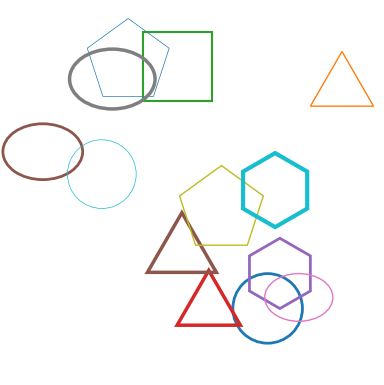[{"shape": "circle", "thickness": 2, "radius": 0.45, "center": [0.695, 0.199]}, {"shape": "pentagon", "thickness": 0.5, "radius": 0.56, "center": [0.333, 0.84]}, {"shape": "triangle", "thickness": 1, "radius": 0.47, "center": [0.888, 0.772]}, {"shape": "square", "thickness": 1.5, "radius": 0.45, "center": [0.46, 0.827]}, {"shape": "triangle", "thickness": 2.5, "radius": 0.47, "center": [0.542, 0.203]}, {"shape": "hexagon", "thickness": 2, "radius": 0.46, "center": [0.727, 0.29]}, {"shape": "triangle", "thickness": 2.5, "radius": 0.52, "center": [0.472, 0.344]}, {"shape": "oval", "thickness": 2, "radius": 0.52, "center": [0.111, 0.606]}, {"shape": "oval", "thickness": 1, "radius": 0.44, "center": [0.776, 0.227]}, {"shape": "oval", "thickness": 2.5, "radius": 0.56, "center": [0.292, 0.795]}, {"shape": "pentagon", "thickness": 1, "radius": 0.57, "center": [0.575, 0.456]}, {"shape": "hexagon", "thickness": 3, "radius": 0.48, "center": [0.715, 0.506]}, {"shape": "circle", "thickness": 0.5, "radius": 0.45, "center": [0.264, 0.548]}]